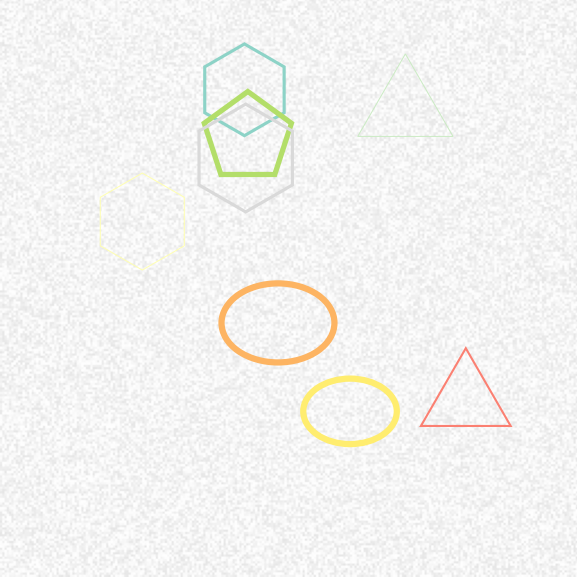[{"shape": "hexagon", "thickness": 1.5, "radius": 0.4, "center": [0.423, 0.844]}, {"shape": "hexagon", "thickness": 0.5, "radius": 0.42, "center": [0.246, 0.615]}, {"shape": "triangle", "thickness": 1, "radius": 0.45, "center": [0.807, 0.306]}, {"shape": "oval", "thickness": 3, "radius": 0.49, "center": [0.481, 0.44]}, {"shape": "pentagon", "thickness": 2.5, "radius": 0.4, "center": [0.429, 0.761]}, {"shape": "hexagon", "thickness": 1.5, "radius": 0.47, "center": [0.425, 0.726]}, {"shape": "triangle", "thickness": 0.5, "radius": 0.48, "center": [0.702, 0.811]}, {"shape": "oval", "thickness": 3, "radius": 0.4, "center": [0.606, 0.287]}]